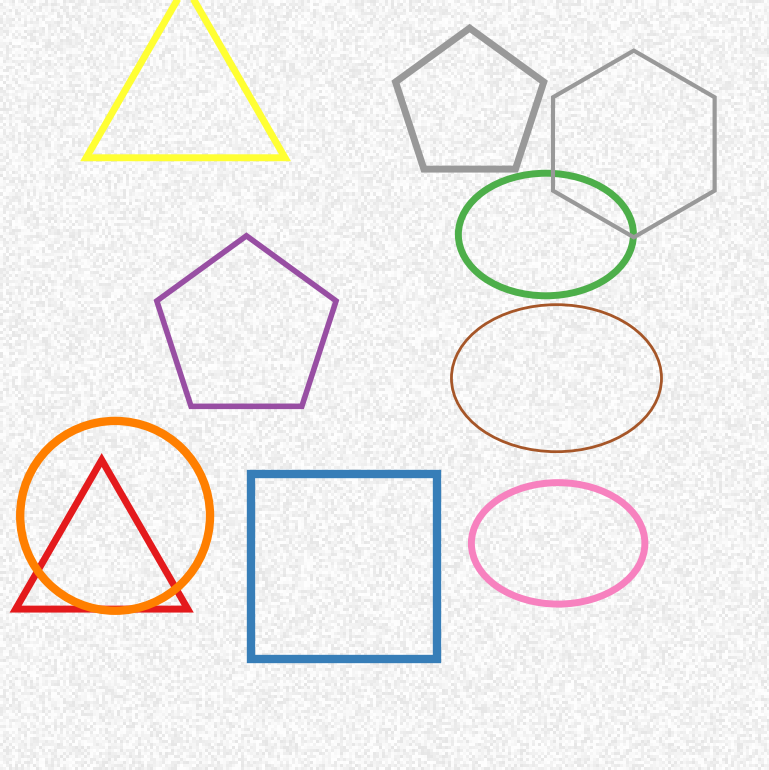[{"shape": "triangle", "thickness": 2.5, "radius": 0.65, "center": [0.132, 0.274]}, {"shape": "square", "thickness": 3, "radius": 0.6, "center": [0.447, 0.264]}, {"shape": "oval", "thickness": 2.5, "radius": 0.57, "center": [0.709, 0.695]}, {"shape": "pentagon", "thickness": 2, "radius": 0.61, "center": [0.32, 0.571]}, {"shape": "circle", "thickness": 3, "radius": 0.62, "center": [0.15, 0.33]}, {"shape": "triangle", "thickness": 2.5, "radius": 0.75, "center": [0.241, 0.87]}, {"shape": "oval", "thickness": 1, "radius": 0.68, "center": [0.723, 0.509]}, {"shape": "oval", "thickness": 2.5, "radius": 0.56, "center": [0.725, 0.294]}, {"shape": "hexagon", "thickness": 1.5, "radius": 0.61, "center": [0.823, 0.813]}, {"shape": "pentagon", "thickness": 2.5, "radius": 0.51, "center": [0.61, 0.862]}]